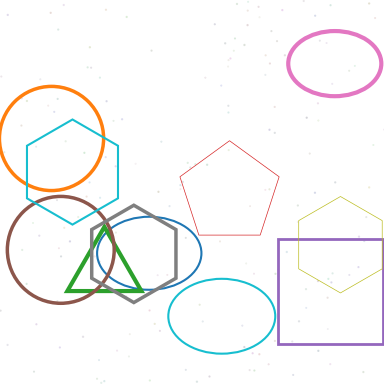[{"shape": "oval", "thickness": 1.5, "radius": 0.68, "center": [0.388, 0.342]}, {"shape": "circle", "thickness": 2.5, "radius": 0.68, "center": [0.134, 0.64]}, {"shape": "triangle", "thickness": 3, "radius": 0.56, "center": [0.271, 0.3]}, {"shape": "pentagon", "thickness": 0.5, "radius": 0.68, "center": [0.596, 0.499]}, {"shape": "square", "thickness": 2, "radius": 0.68, "center": [0.858, 0.243]}, {"shape": "circle", "thickness": 2.5, "radius": 0.69, "center": [0.158, 0.351]}, {"shape": "oval", "thickness": 3, "radius": 0.6, "center": [0.87, 0.835]}, {"shape": "hexagon", "thickness": 2.5, "radius": 0.63, "center": [0.348, 0.341]}, {"shape": "hexagon", "thickness": 0.5, "radius": 0.63, "center": [0.884, 0.364]}, {"shape": "hexagon", "thickness": 1.5, "radius": 0.68, "center": [0.188, 0.553]}, {"shape": "oval", "thickness": 1.5, "radius": 0.69, "center": [0.576, 0.179]}]